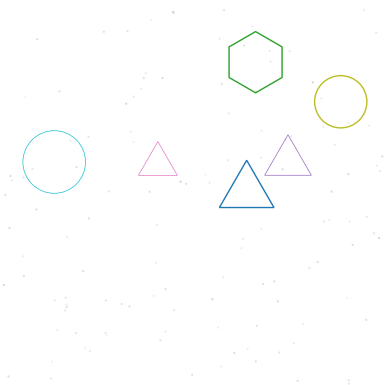[{"shape": "triangle", "thickness": 1, "radius": 0.41, "center": [0.641, 0.502]}, {"shape": "hexagon", "thickness": 1, "radius": 0.4, "center": [0.664, 0.838]}, {"shape": "triangle", "thickness": 0.5, "radius": 0.35, "center": [0.748, 0.58]}, {"shape": "triangle", "thickness": 0.5, "radius": 0.29, "center": [0.41, 0.574]}, {"shape": "circle", "thickness": 1, "radius": 0.34, "center": [0.885, 0.736]}, {"shape": "circle", "thickness": 0.5, "radius": 0.41, "center": [0.141, 0.579]}]